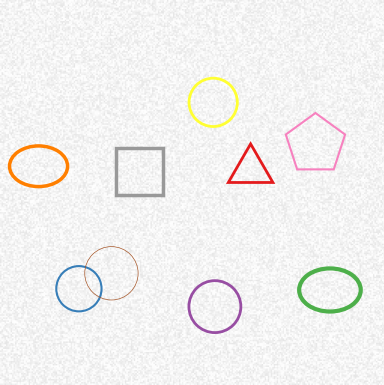[{"shape": "triangle", "thickness": 2, "radius": 0.33, "center": [0.651, 0.559]}, {"shape": "circle", "thickness": 1.5, "radius": 0.29, "center": [0.205, 0.25]}, {"shape": "oval", "thickness": 3, "radius": 0.4, "center": [0.857, 0.247]}, {"shape": "circle", "thickness": 2, "radius": 0.34, "center": [0.558, 0.204]}, {"shape": "oval", "thickness": 2.5, "radius": 0.38, "center": [0.1, 0.568]}, {"shape": "circle", "thickness": 2, "radius": 0.31, "center": [0.554, 0.734]}, {"shape": "circle", "thickness": 0.5, "radius": 0.35, "center": [0.289, 0.29]}, {"shape": "pentagon", "thickness": 1.5, "radius": 0.4, "center": [0.819, 0.626]}, {"shape": "square", "thickness": 2.5, "radius": 0.31, "center": [0.362, 0.554]}]